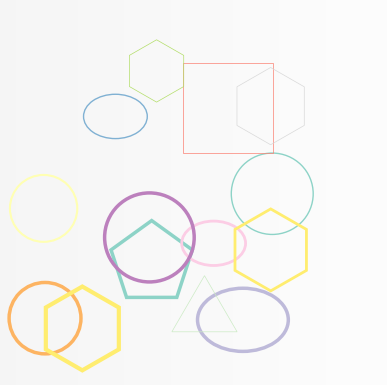[{"shape": "circle", "thickness": 1, "radius": 0.53, "center": [0.703, 0.497]}, {"shape": "pentagon", "thickness": 2.5, "radius": 0.55, "center": [0.391, 0.317]}, {"shape": "circle", "thickness": 1.5, "radius": 0.43, "center": [0.113, 0.459]}, {"shape": "oval", "thickness": 2.5, "radius": 0.59, "center": [0.627, 0.169]}, {"shape": "square", "thickness": 0.5, "radius": 0.58, "center": [0.588, 0.719]}, {"shape": "oval", "thickness": 1, "radius": 0.41, "center": [0.298, 0.698]}, {"shape": "circle", "thickness": 2.5, "radius": 0.46, "center": [0.116, 0.174]}, {"shape": "hexagon", "thickness": 0.5, "radius": 0.4, "center": [0.404, 0.816]}, {"shape": "oval", "thickness": 2, "radius": 0.41, "center": [0.551, 0.368]}, {"shape": "hexagon", "thickness": 0.5, "radius": 0.5, "center": [0.698, 0.724]}, {"shape": "circle", "thickness": 2.5, "radius": 0.58, "center": [0.386, 0.383]}, {"shape": "triangle", "thickness": 0.5, "radius": 0.49, "center": [0.528, 0.187]}, {"shape": "hexagon", "thickness": 2, "radius": 0.53, "center": [0.699, 0.351]}, {"shape": "hexagon", "thickness": 3, "radius": 0.54, "center": [0.212, 0.147]}]